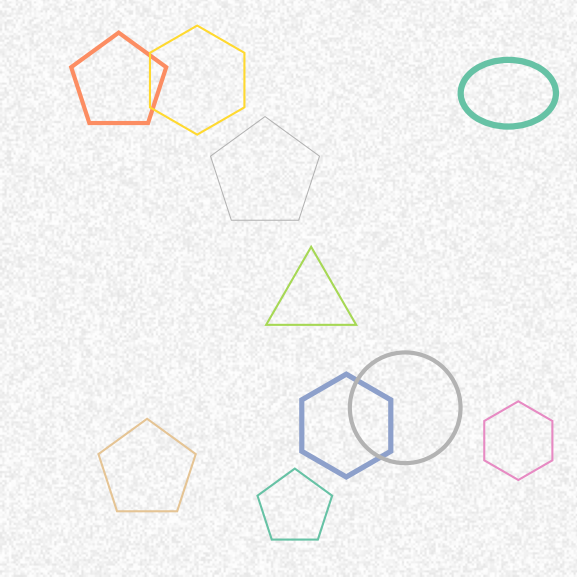[{"shape": "oval", "thickness": 3, "radius": 0.41, "center": [0.88, 0.838]}, {"shape": "pentagon", "thickness": 1, "radius": 0.34, "center": [0.511, 0.12]}, {"shape": "pentagon", "thickness": 2, "radius": 0.43, "center": [0.206, 0.856]}, {"shape": "hexagon", "thickness": 2.5, "radius": 0.44, "center": [0.6, 0.262]}, {"shape": "hexagon", "thickness": 1, "radius": 0.34, "center": [0.898, 0.236]}, {"shape": "triangle", "thickness": 1, "radius": 0.45, "center": [0.539, 0.482]}, {"shape": "hexagon", "thickness": 1, "radius": 0.47, "center": [0.341, 0.86]}, {"shape": "pentagon", "thickness": 1, "radius": 0.44, "center": [0.255, 0.185]}, {"shape": "pentagon", "thickness": 0.5, "radius": 0.5, "center": [0.459, 0.698]}, {"shape": "circle", "thickness": 2, "radius": 0.48, "center": [0.702, 0.293]}]